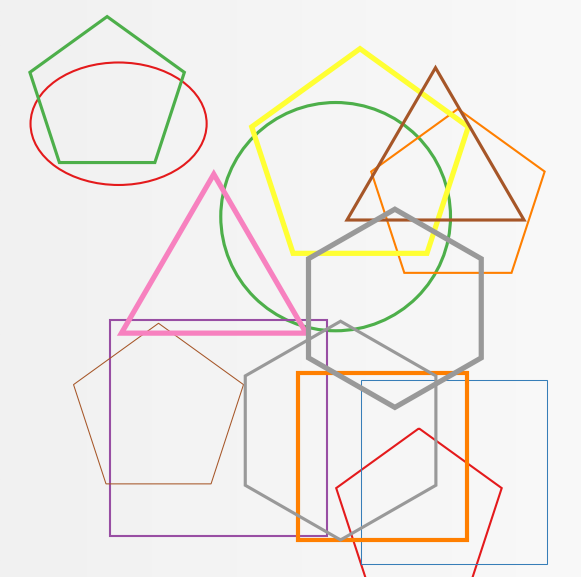[{"shape": "pentagon", "thickness": 1, "radius": 0.75, "center": [0.721, 0.108]}, {"shape": "oval", "thickness": 1, "radius": 0.76, "center": [0.204, 0.785]}, {"shape": "square", "thickness": 0.5, "radius": 0.8, "center": [0.781, 0.182]}, {"shape": "pentagon", "thickness": 1.5, "radius": 0.7, "center": [0.184, 0.831]}, {"shape": "circle", "thickness": 1.5, "radius": 0.99, "center": [0.577, 0.624]}, {"shape": "square", "thickness": 1, "radius": 0.93, "center": [0.375, 0.258]}, {"shape": "pentagon", "thickness": 1, "radius": 0.78, "center": [0.788, 0.654]}, {"shape": "square", "thickness": 2, "radius": 0.73, "center": [0.659, 0.209]}, {"shape": "pentagon", "thickness": 2.5, "radius": 0.98, "center": [0.619, 0.719]}, {"shape": "triangle", "thickness": 1.5, "radius": 0.88, "center": [0.749, 0.706]}, {"shape": "pentagon", "thickness": 0.5, "radius": 0.77, "center": [0.273, 0.286]}, {"shape": "triangle", "thickness": 2.5, "radius": 0.92, "center": [0.368, 0.514]}, {"shape": "hexagon", "thickness": 1.5, "radius": 0.95, "center": [0.586, 0.254]}, {"shape": "hexagon", "thickness": 2.5, "radius": 0.86, "center": [0.679, 0.465]}]